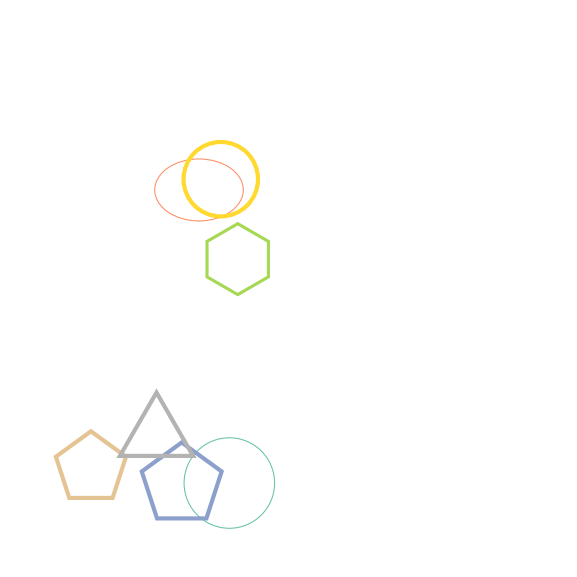[{"shape": "circle", "thickness": 0.5, "radius": 0.39, "center": [0.397, 0.163]}, {"shape": "oval", "thickness": 0.5, "radius": 0.38, "center": [0.345, 0.67]}, {"shape": "pentagon", "thickness": 2, "radius": 0.36, "center": [0.315, 0.16]}, {"shape": "hexagon", "thickness": 1.5, "radius": 0.31, "center": [0.412, 0.55]}, {"shape": "circle", "thickness": 2, "radius": 0.32, "center": [0.382, 0.689]}, {"shape": "pentagon", "thickness": 2, "radius": 0.32, "center": [0.157, 0.189]}, {"shape": "triangle", "thickness": 2, "radius": 0.37, "center": [0.271, 0.246]}]